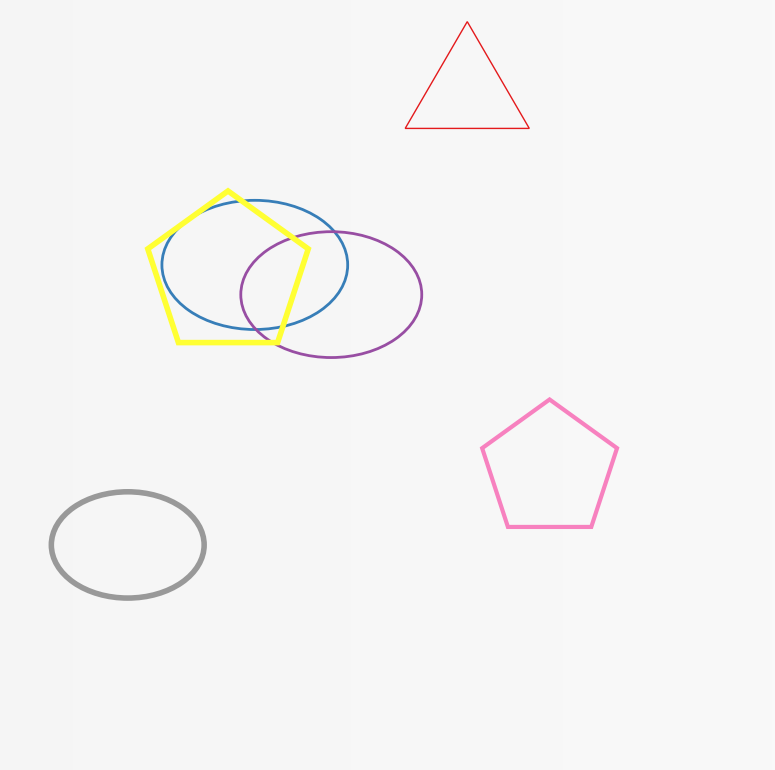[{"shape": "triangle", "thickness": 0.5, "radius": 0.46, "center": [0.603, 0.879]}, {"shape": "oval", "thickness": 1, "radius": 0.6, "center": [0.329, 0.656]}, {"shape": "oval", "thickness": 1, "radius": 0.58, "center": [0.427, 0.617]}, {"shape": "pentagon", "thickness": 2, "radius": 0.54, "center": [0.294, 0.643]}, {"shape": "pentagon", "thickness": 1.5, "radius": 0.46, "center": [0.709, 0.39]}, {"shape": "oval", "thickness": 2, "radius": 0.49, "center": [0.165, 0.292]}]